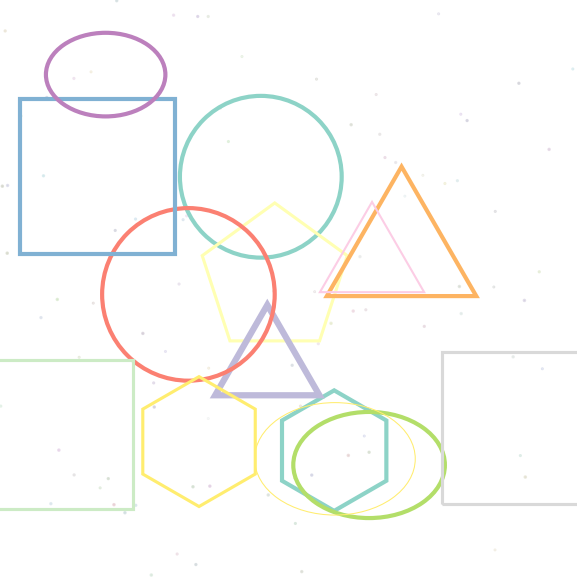[{"shape": "hexagon", "thickness": 2, "radius": 0.52, "center": [0.579, 0.219]}, {"shape": "circle", "thickness": 2, "radius": 0.7, "center": [0.452, 0.693]}, {"shape": "pentagon", "thickness": 1.5, "radius": 0.66, "center": [0.476, 0.516]}, {"shape": "triangle", "thickness": 3, "radius": 0.52, "center": [0.463, 0.367]}, {"shape": "circle", "thickness": 2, "radius": 0.75, "center": [0.326, 0.489]}, {"shape": "square", "thickness": 2, "radius": 0.67, "center": [0.169, 0.694]}, {"shape": "triangle", "thickness": 2, "radius": 0.75, "center": [0.695, 0.561]}, {"shape": "oval", "thickness": 2, "radius": 0.66, "center": [0.639, 0.194]}, {"shape": "triangle", "thickness": 1, "radius": 0.52, "center": [0.644, 0.545]}, {"shape": "square", "thickness": 1.5, "radius": 0.66, "center": [0.898, 0.258]}, {"shape": "oval", "thickness": 2, "radius": 0.52, "center": [0.183, 0.87]}, {"shape": "square", "thickness": 1.5, "radius": 0.65, "center": [0.101, 0.246]}, {"shape": "oval", "thickness": 0.5, "radius": 0.7, "center": [0.58, 0.205]}, {"shape": "hexagon", "thickness": 1.5, "radius": 0.56, "center": [0.345, 0.234]}]